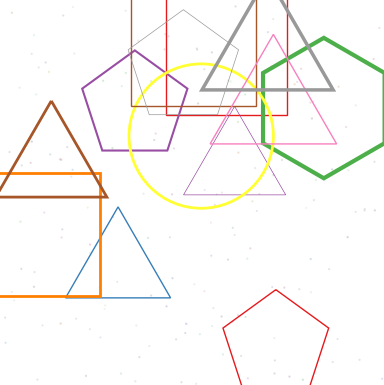[{"shape": "square", "thickness": 1, "radius": 0.78, "center": [0.588, 0.857]}, {"shape": "pentagon", "thickness": 1, "radius": 0.72, "center": [0.716, 0.103]}, {"shape": "triangle", "thickness": 1, "radius": 0.79, "center": [0.307, 0.305]}, {"shape": "hexagon", "thickness": 3, "radius": 0.91, "center": [0.841, 0.719]}, {"shape": "pentagon", "thickness": 1.5, "radius": 0.72, "center": [0.35, 0.725]}, {"shape": "triangle", "thickness": 0.5, "radius": 0.77, "center": [0.609, 0.571]}, {"shape": "square", "thickness": 2, "radius": 0.8, "center": [0.101, 0.391]}, {"shape": "circle", "thickness": 2, "radius": 0.94, "center": [0.523, 0.647]}, {"shape": "square", "thickness": 1, "radius": 0.81, "center": [0.504, 0.888]}, {"shape": "triangle", "thickness": 2, "radius": 0.83, "center": [0.133, 0.571]}, {"shape": "triangle", "thickness": 1, "radius": 0.95, "center": [0.71, 0.721]}, {"shape": "triangle", "thickness": 2.5, "radius": 0.98, "center": [0.695, 0.865]}, {"shape": "pentagon", "thickness": 0.5, "radius": 0.75, "center": [0.476, 0.824]}]